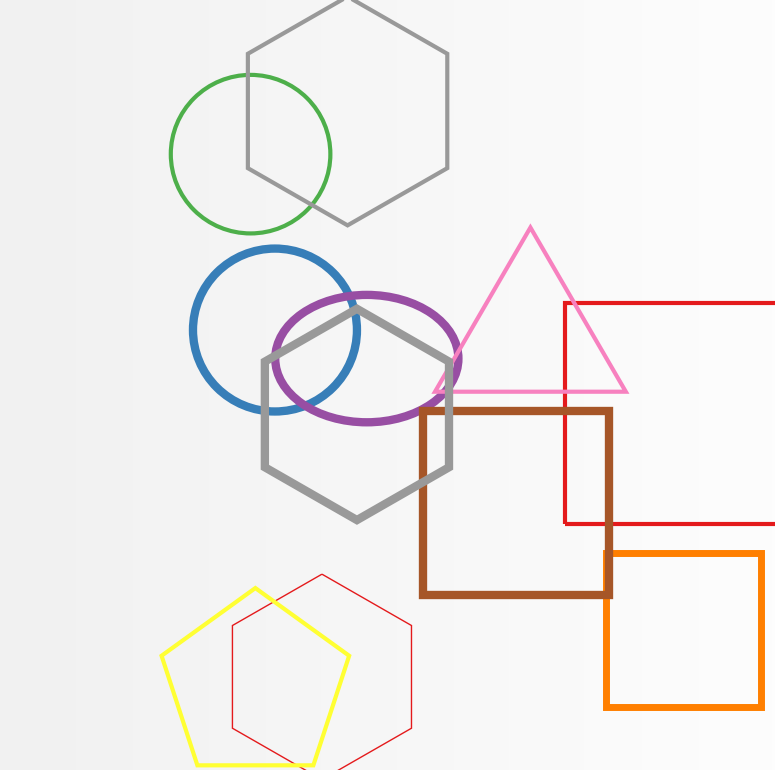[{"shape": "square", "thickness": 1.5, "radius": 0.72, "center": [0.873, 0.463]}, {"shape": "hexagon", "thickness": 0.5, "radius": 0.67, "center": [0.415, 0.121]}, {"shape": "circle", "thickness": 3, "radius": 0.53, "center": [0.355, 0.571]}, {"shape": "circle", "thickness": 1.5, "radius": 0.51, "center": [0.323, 0.8]}, {"shape": "oval", "thickness": 3, "radius": 0.59, "center": [0.473, 0.534]}, {"shape": "square", "thickness": 2.5, "radius": 0.5, "center": [0.882, 0.182]}, {"shape": "pentagon", "thickness": 1.5, "radius": 0.64, "center": [0.33, 0.109]}, {"shape": "square", "thickness": 3, "radius": 0.6, "center": [0.666, 0.347]}, {"shape": "triangle", "thickness": 1.5, "radius": 0.71, "center": [0.684, 0.562]}, {"shape": "hexagon", "thickness": 1.5, "radius": 0.74, "center": [0.448, 0.856]}, {"shape": "hexagon", "thickness": 3, "radius": 0.69, "center": [0.461, 0.462]}]